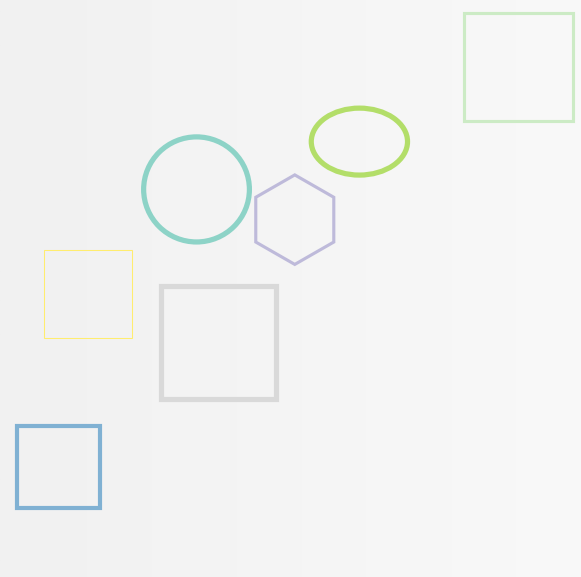[{"shape": "circle", "thickness": 2.5, "radius": 0.45, "center": [0.338, 0.671]}, {"shape": "hexagon", "thickness": 1.5, "radius": 0.39, "center": [0.507, 0.619]}, {"shape": "square", "thickness": 2, "radius": 0.35, "center": [0.1, 0.191]}, {"shape": "oval", "thickness": 2.5, "radius": 0.41, "center": [0.618, 0.754]}, {"shape": "square", "thickness": 2.5, "radius": 0.49, "center": [0.376, 0.406]}, {"shape": "square", "thickness": 1.5, "radius": 0.47, "center": [0.892, 0.883]}, {"shape": "square", "thickness": 0.5, "radius": 0.38, "center": [0.151, 0.49]}]